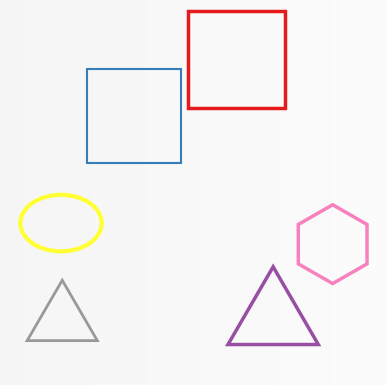[{"shape": "square", "thickness": 2.5, "radius": 0.63, "center": [0.611, 0.845]}, {"shape": "square", "thickness": 1.5, "radius": 0.61, "center": [0.345, 0.698]}, {"shape": "triangle", "thickness": 2.5, "radius": 0.67, "center": [0.705, 0.172]}, {"shape": "oval", "thickness": 3, "radius": 0.52, "center": [0.157, 0.421]}, {"shape": "hexagon", "thickness": 2.5, "radius": 0.51, "center": [0.858, 0.366]}, {"shape": "triangle", "thickness": 2, "radius": 0.52, "center": [0.161, 0.168]}]